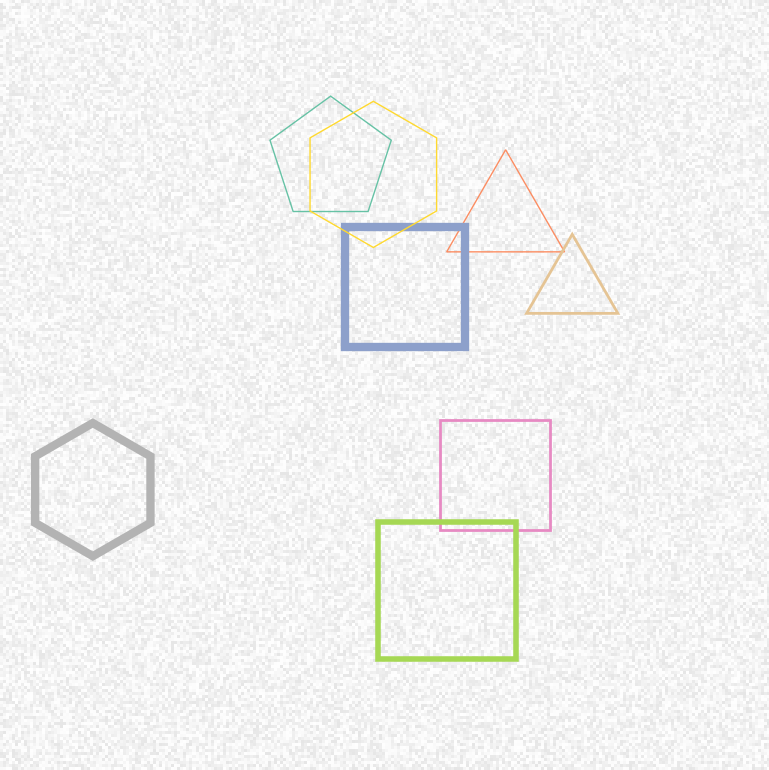[{"shape": "pentagon", "thickness": 0.5, "radius": 0.41, "center": [0.429, 0.792]}, {"shape": "triangle", "thickness": 0.5, "radius": 0.44, "center": [0.657, 0.717]}, {"shape": "square", "thickness": 3, "radius": 0.39, "center": [0.526, 0.627]}, {"shape": "square", "thickness": 1, "radius": 0.36, "center": [0.643, 0.383]}, {"shape": "square", "thickness": 2, "radius": 0.45, "center": [0.581, 0.233]}, {"shape": "hexagon", "thickness": 0.5, "radius": 0.47, "center": [0.485, 0.773]}, {"shape": "triangle", "thickness": 1, "radius": 0.34, "center": [0.743, 0.627]}, {"shape": "hexagon", "thickness": 3, "radius": 0.43, "center": [0.121, 0.364]}]